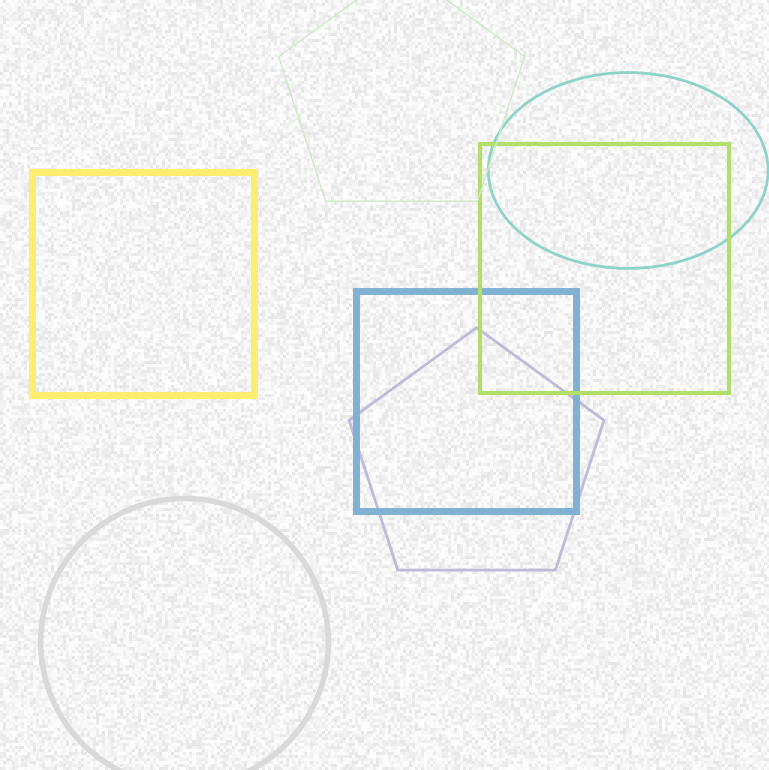[{"shape": "oval", "thickness": 1, "radius": 0.91, "center": [0.816, 0.779]}, {"shape": "pentagon", "thickness": 1, "radius": 0.87, "center": [0.619, 0.4]}, {"shape": "square", "thickness": 2.5, "radius": 0.71, "center": [0.605, 0.479]}, {"shape": "square", "thickness": 1.5, "radius": 0.81, "center": [0.785, 0.651]}, {"shape": "circle", "thickness": 2, "radius": 0.93, "center": [0.24, 0.166]}, {"shape": "pentagon", "thickness": 0.5, "radius": 0.84, "center": [0.522, 0.875]}, {"shape": "square", "thickness": 2.5, "radius": 0.72, "center": [0.185, 0.632]}]